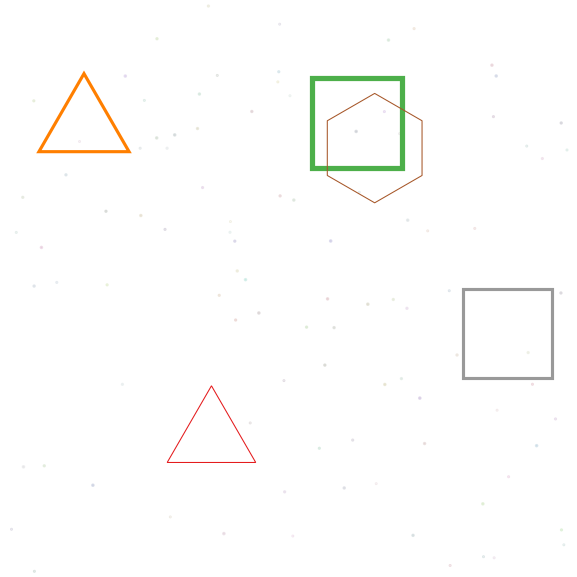[{"shape": "triangle", "thickness": 0.5, "radius": 0.44, "center": [0.366, 0.243]}, {"shape": "square", "thickness": 2.5, "radius": 0.39, "center": [0.618, 0.786]}, {"shape": "triangle", "thickness": 1.5, "radius": 0.45, "center": [0.145, 0.782]}, {"shape": "hexagon", "thickness": 0.5, "radius": 0.47, "center": [0.649, 0.743]}, {"shape": "square", "thickness": 1.5, "radius": 0.39, "center": [0.878, 0.421]}]